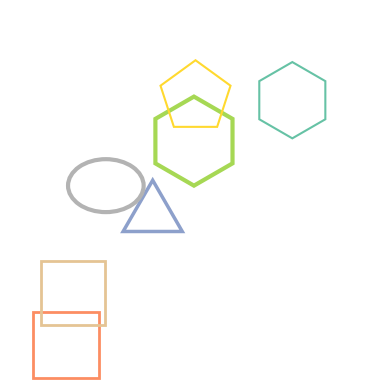[{"shape": "hexagon", "thickness": 1.5, "radius": 0.5, "center": [0.759, 0.74]}, {"shape": "square", "thickness": 2, "radius": 0.43, "center": [0.173, 0.105]}, {"shape": "triangle", "thickness": 2.5, "radius": 0.44, "center": [0.397, 0.443]}, {"shape": "hexagon", "thickness": 3, "radius": 0.58, "center": [0.504, 0.633]}, {"shape": "pentagon", "thickness": 1.5, "radius": 0.48, "center": [0.508, 0.748]}, {"shape": "square", "thickness": 2, "radius": 0.42, "center": [0.19, 0.239]}, {"shape": "oval", "thickness": 3, "radius": 0.49, "center": [0.275, 0.518]}]